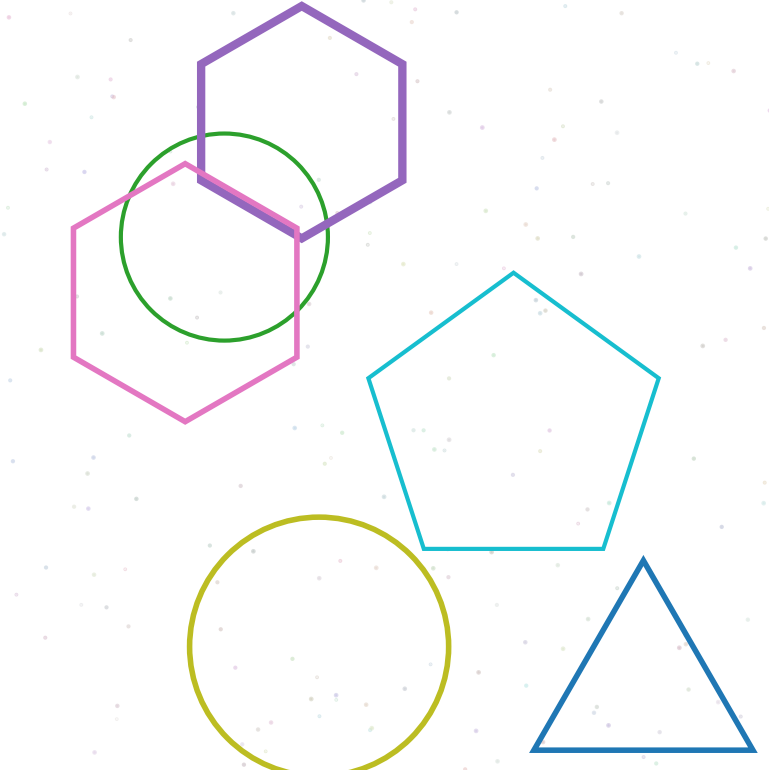[{"shape": "triangle", "thickness": 2, "radius": 0.82, "center": [0.836, 0.108]}, {"shape": "circle", "thickness": 1.5, "radius": 0.67, "center": [0.291, 0.692]}, {"shape": "hexagon", "thickness": 3, "radius": 0.75, "center": [0.392, 0.841]}, {"shape": "hexagon", "thickness": 2, "radius": 0.84, "center": [0.241, 0.62]}, {"shape": "circle", "thickness": 2, "radius": 0.84, "center": [0.414, 0.16]}, {"shape": "pentagon", "thickness": 1.5, "radius": 0.99, "center": [0.667, 0.448]}]